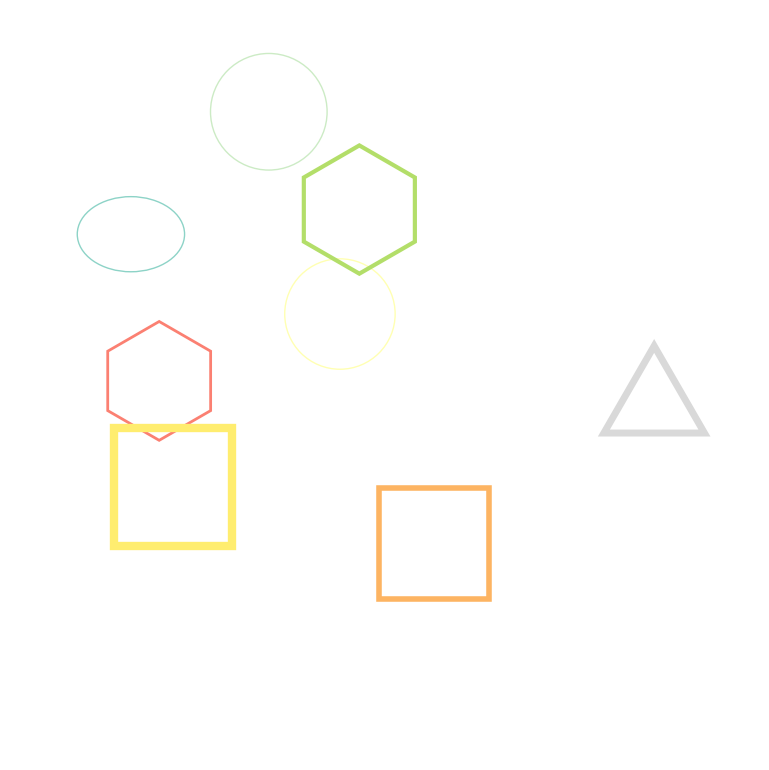[{"shape": "oval", "thickness": 0.5, "radius": 0.35, "center": [0.17, 0.696]}, {"shape": "circle", "thickness": 0.5, "radius": 0.36, "center": [0.441, 0.592]}, {"shape": "hexagon", "thickness": 1, "radius": 0.39, "center": [0.207, 0.505]}, {"shape": "square", "thickness": 2, "radius": 0.36, "center": [0.563, 0.294]}, {"shape": "hexagon", "thickness": 1.5, "radius": 0.42, "center": [0.467, 0.728]}, {"shape": "triangle", "thickness": 2.5, "radius": 0.38, "center": [0.85, 0.475]}, {"shape": "circle", "thickness": 0.5, "radius": 0.38, "center": [0.349, 0.855]}, {"shape": "square", "thickness": 3, "radius": 0.38, "center": [0.225, 0.367]}]